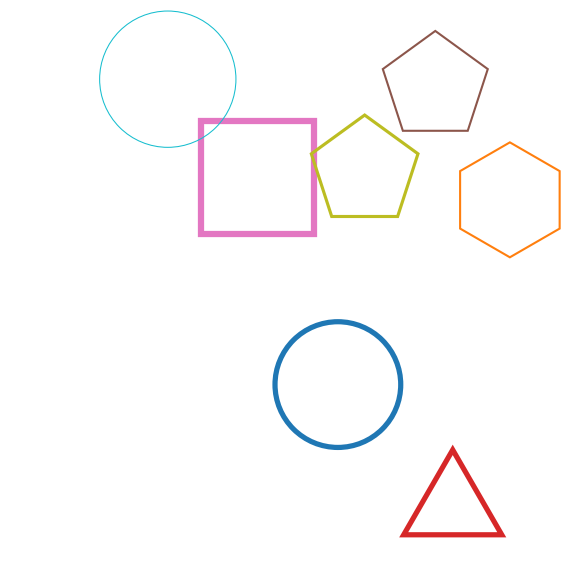[{"shape": "circle", "thickness": 2.5, "radius": 0.54, "center": [0.585, 0.333]}, {"shape": "hexagon", "thickness": 1, "radius": 0.5, "center": [0.883, 0.653]}, {"shape": "triangle", "thickness": 2.5, "radius": 0.49, "center": [0.784, 0.122]}, {"shape": "pentagon", "thickness": 1, "radius": 0.48, "center": [0.754, 0.85]}, {"shape": "square", "thickness": 3, "radius": 0.49, "center": [0.445, 0.692]}, {"shape": "pentagon", "thickness": 1.5, "radius": 0.49, "center": [0.631, 0.703]}, {"shape": "circle", "thickness": 0.5, "radius": 0.59, "center": [0.291, 0.862]}]